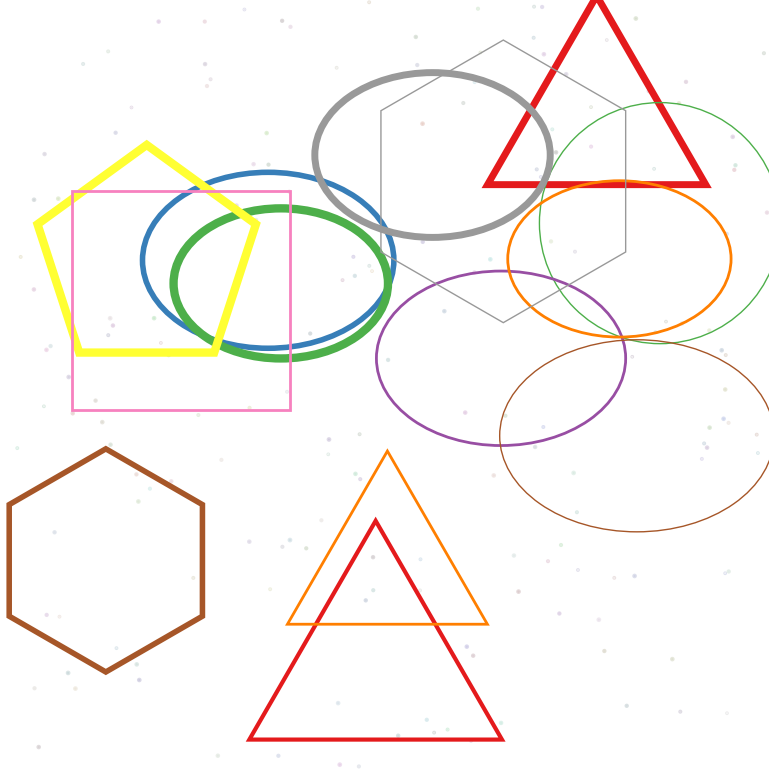[{"shape": "triangle", "thickness": 1.5, "radius": 0.95, "center": [0.488, 0.134]}, {"shape": "triangle", "thickness": 2.5, "radius": 0.82, "center": [0.775, 0.842]}, {"shape": "oval", "thickness": 2, "radius": 0.82, "center": [0.348, 0.662]}, {"shape": "circle", "thickness": 0.5, "radius": 0.78, "center": [0.857, 0.71]}, {"shape": "oval", "thickness": 3, "radius": 0.7, "center": [0.365, 0.632]}, {"shape": "oval", "thickness": 1, "radius": 0.81, "center": [0.651, 0.535]}, {"shape": "oval", "thickness": 1, "radius": 0.73, "center": [0.804, 0.664]}, {"shape": "triangle", "thickness": 1, "radius": 0.75, "center": [0.503, 0.264]}, {"shape": "pentagon", "thickness": 3, "radius": 0.75, "center": [0.191, 0.663]}, {"shape": "hexagon", "thickness": 2, "radius": 0.72, "center": [0.137, 0.272]}, {"shape": "oval", "thickness": 0.5, "radius": 0.89, "center": [0.827, 0.434]}, {"shape": "square", "thickness": 1, "radius": 0.71, "center": [0.235, 0.61]}, {"shape": "oval", "thickness": 2.5, "radius": 0.76, "center": [0.562, 0.799]}, {"shape": "hexagon", "thickness": 0.5, "radius": 0.92, "center": [0.654, 0.764]}]